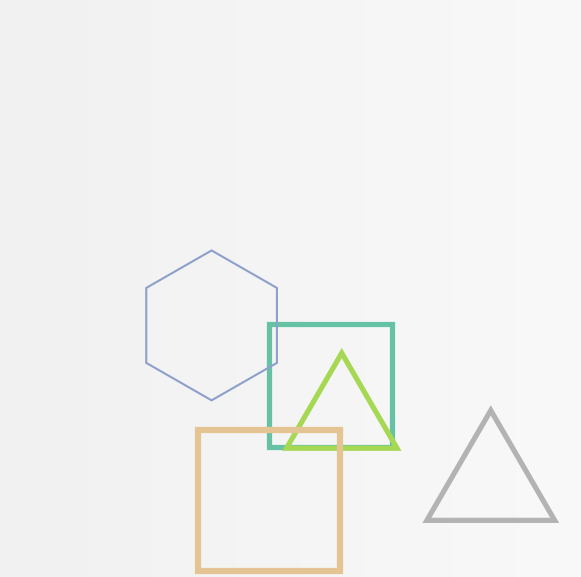[{"shape": "square", "thickness": 2.5, "radius": 0.53, "center": [0.569, 0.332]}, {"shape": "hexagon", "thickness": 1, "radius": 0.65, "center": [0.364, 0.436]}, {"shape": "triangle", "thickness": 2.5, "radius": 0.55, "center": [0.588, 0.278]}, {"shape": "square", "thickness": 3, "radius": 0.61, "center": [0.463, 0.132]}, {"shape": "triangle", "thickness": 2.5, "radius": 0.63, "center": [0.844, 0.162]}]